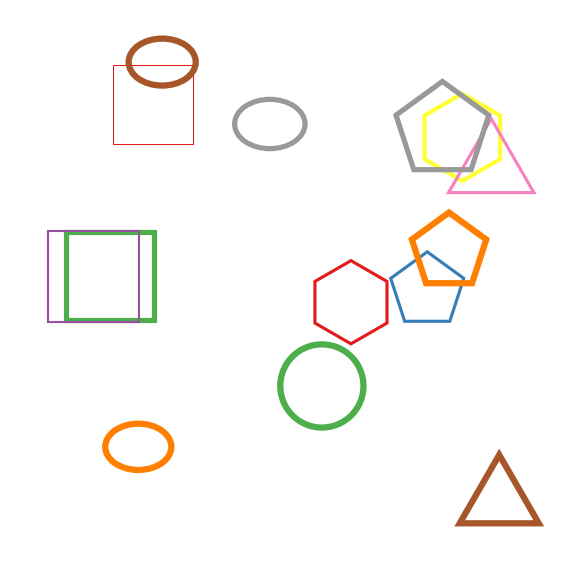[{"shape": "hexagon", "thickness": 1.5, "radius": 0.36, "center": [0.608, 0.476]}, {"shape": "square", "thickness": 0.5, "radius": 0.34, "center": [0.265, 0.818]}, {"shape": "pentagon", "thickness": 1.5, "radius": 0.33, "center": [0.74, 0.497]}, {"shape": "circle", "thickness": 3, "radius": 0.36, "center": [0.557, 0.331]}, {"shape": "square", "thickness": 2.5, "radius": 0.38, "center": [0.191, 0.521]}, {"shape": "square", "thickness": 1, "radius": 0.39, "center": [0.162, 0.521]}, {"shape": "oval", "thickness": 3, "radius": 0.29, "center": [0.239, 0.225]}, {"shape": "pentagon", "thickness": 3, "radius": 0.34, "center": [0.778, 0.563]}, {"shape": "hexagon", "thickness": 2, "radius": 0.38, "center": [0.801, 0.761]}, {"shape": "oval", "thickness": 3, "radius": 0.29, "center": [0.281, 0.892]}, {"shape": "triangle", "thickness": 3, "radius": 0.4, "center": [0.865, 0.132]}, {"shape": "triangle", "thickness": 1.5, "radius": 0.43, "center": [0.851, 0.708]}, {"shape": "oval", "thickness": 2.5, "radius": 0.3, "center": [0.467, 0.784]}, {"shape": "pentagon", "thickness": 2.5, "radius": 0.42, "center": [0.766, 0.774]}]